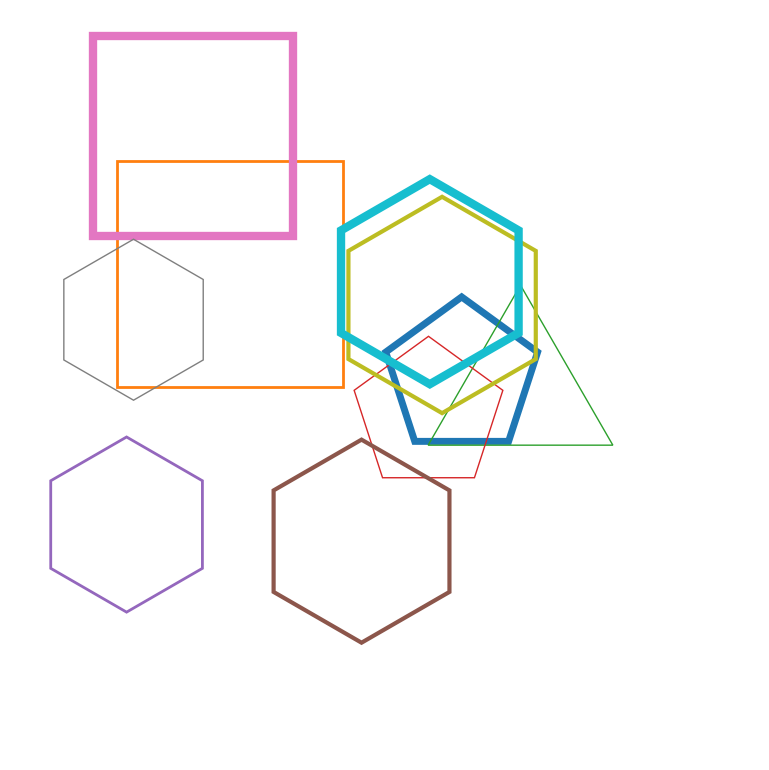[{"shape": "pentagon", "thickness": 2.5, "radius": 0.52, "center": [0.6, 0.511]}, {"shape": "square", "thickness": 1, "radius": 0.73, "center": [0.299, 0.644]}, {"shape": "triangle", "thickness": 0.5, "radius": 0.69, "center": [0.676, 0.491]}, {"shape": "pentagon", "thickness": 0.5, "radius": 0.51, "center": [0.556, 0.462]}, {"shape": "hexagon", "thickness": 1, "radius": 0.57, "center": [0.164, 0.319]}, {"shape": "hexagon", "thickness": 1.5, "radius": 0.66, "center": [0.47, 0.297]}, {"shape": "square", "thickness": 3, "radius": 0.65, "center": [0.251, 0.823]}, {"shape": "hexagon", "thickness": 0.5, "radius": 0.52, "center": [0.173, 0.585]}, {"shape": "hexagon", "thickness": 1.5, "radius": 0.7, "center": [0.574, 0.604]}, {"shape": "hexagon", "thickness": 3, "radius": 0.67, "center": [0.558, 0.634]}]